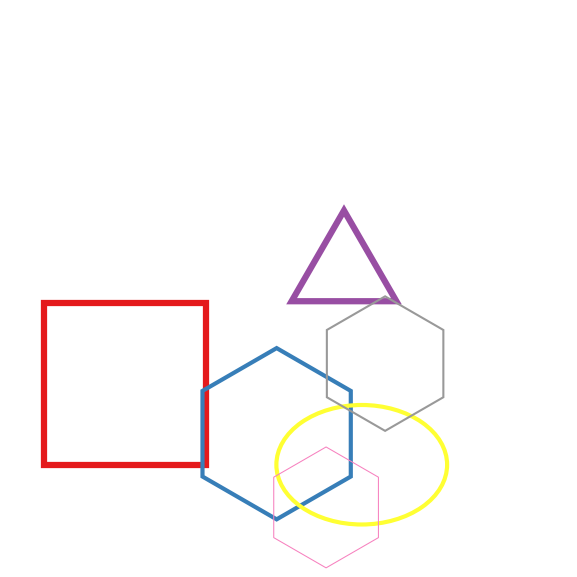[{"shape": "square", "thickness": 3, "radius": 0.7, "center": [0.216, 0.334]}, {"shape": "hexagon", "thickness": 2, "radius": 0.74, "center": [0.479, 0.248]}, {"shape": "triangle", "thickness": 3, "radius": 0.52, "center": [0.596, 0.53]}, {"shape": "oval", "thickness": 2, "radius": 0.74, "center": [0.626, 0.194]}, {"shape": "hexagon", "thickness": 0.5, "radius": 0.52, "center": [0.565, 0.121]}, {"shape": "hexagon", "thickness": 1, "radius": 0.58, "center": [0.667, 0.37]}]